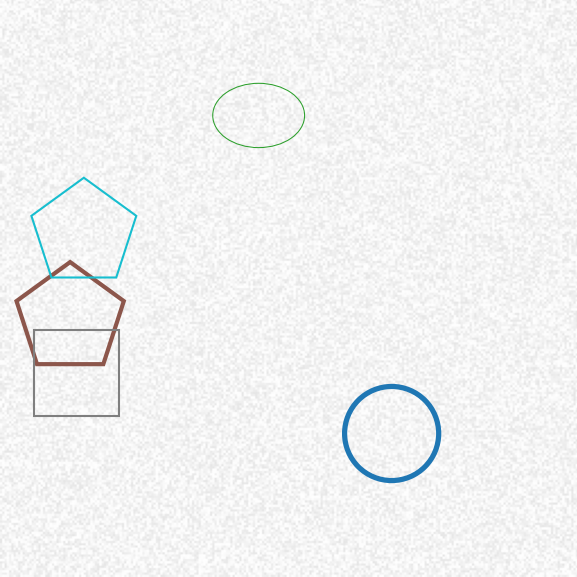[{"shape": "circle", "thickness": 2.5, "radius": 0.41, "center": [0.678, 0.248]}, {"shape": "oval", "thickness": 0.5, "radius": 0.4, "center": [0.448, 0.799]}, {"shape": "pentagon", "thickness": 2, "radius": 0.49, "center": [0.121, 0.448]}, {"shape": "square", "thickness": 1, "radius": 0.37, "center": [0.132, 0.353]}, {"shape": "pentagon", "thickness": 1, "radius": 0.48, "center": [0.145, 0.596]}]